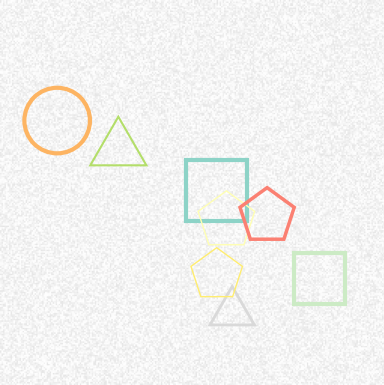[{"shape": "square", "thickness": 3, "radius": 0.4, "center": [0.562, 0.505]}, {"shape": "pentagon", "thickness": 1, "radius": 0.39, "center": [0.588, 0.427]}, {"shape": "pentagon", "thickness": 2.5, "radius": 0.37, "center": [0.694, 0.439]}, {"shape": "circle", "thickness": 3, "radius": 0.43, "center": [0.148, 0.687]}, {"shape": "triangle", "thickness": 1.5, "radius": 0.42, "center": [0.307, 0.613]}, {"shape": "triangle", "thickness": 2, "radius": 0.33, "center": [0.603, 0.189]}, {"shape": "square", "thickness": 3, "radius": 0.33, "center": [0.83, 0.277]}, {"shape": "pentagon", "thickness": 1, "radius": 0.35, "center": [0.563, 0.286]}]